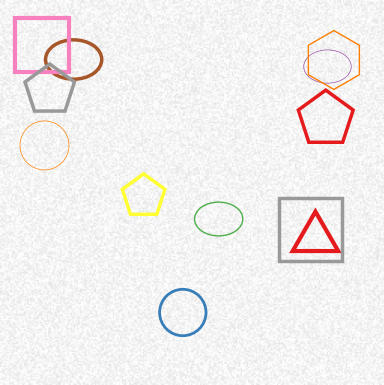[{"shape": "pentagon", "thickness": 2.5, "radius": 0.37, "center": [0.846, 0.691]}, {"shape": "triangle", "thickness": 3, "radius": 0.34, "center": [0.819, 0.382]}, {"shape": "circle", "thickness": 2, "radius": 0.3, "center": [0.475, 0.188]}, {"shape": "oval", "thickness": 1, "radius": 0.31, "center": [0.568, 0.431]}, {"shape": "oval", "thickness": 0.5, "radius": 0.31, "center": [0.851, 0.827]}, {"shape": "circle", "thickness": 0.5, "radius": 0.32, "center": [0.116, 0.622]}, {"shape": "hexagon", "thickness": 1, "radius": 0.38, "center": [0.867, 0.844]}, {"shape": "pentagon", "thickness": 2.5, "radius": 0.29, "center": [0.373, 0.49]}, {"shape": "oval", "thickness": 2.5, "radius": 0.36, "center": [0.191, 0.845]}, {"shape": "square", "thickness": 3, "radius": 0.35, "center": [0.109, 0.883]}, {"shape": "pentagon", "thickness": 2.5, "radius": 0.34, "center": [0.129, 0.766]}, {"shape": "square", "thickness": 2.5, "radius": 0.41, "center": [0.807, 0.405]}]